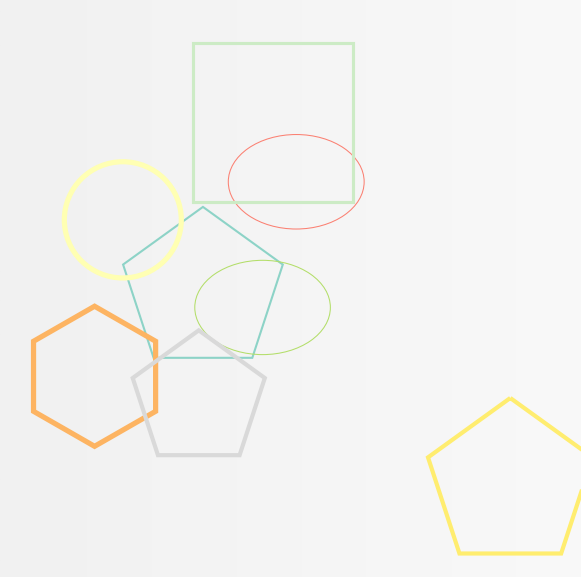[{"shape": "pentagon", "thickness": 1, "radius": 0.72, "center": [0.349, 0.496]}, {"shape": "circle", "thickness": 2.5, "radius": 0.5, "center": [0.211, 0.618]}, {"shape": "oval", "thickness": 0.5, "radius": 0.58, "center": [0.51, 0.684]}, {"shape": "hexagon", "thickness": 2.5, "radius": 0.61, "center": [0.163, 0.348]}, {"shape": "oval", "thickness": 0.5, "radius": 0.58, "center": [0.452, 0.467]}, {"shape": "pentagon", "thickness": 2, "radius": 0.6, "center": [0.342, 0.308]}, {"shape": "square", "thickness": 1.5, "radius": 0.69, "center": [0.469, 0.788]}, {"shape": "pentagon", "thickness": 2, "radius": 0.74, "center": [0.878, 0.161]}]